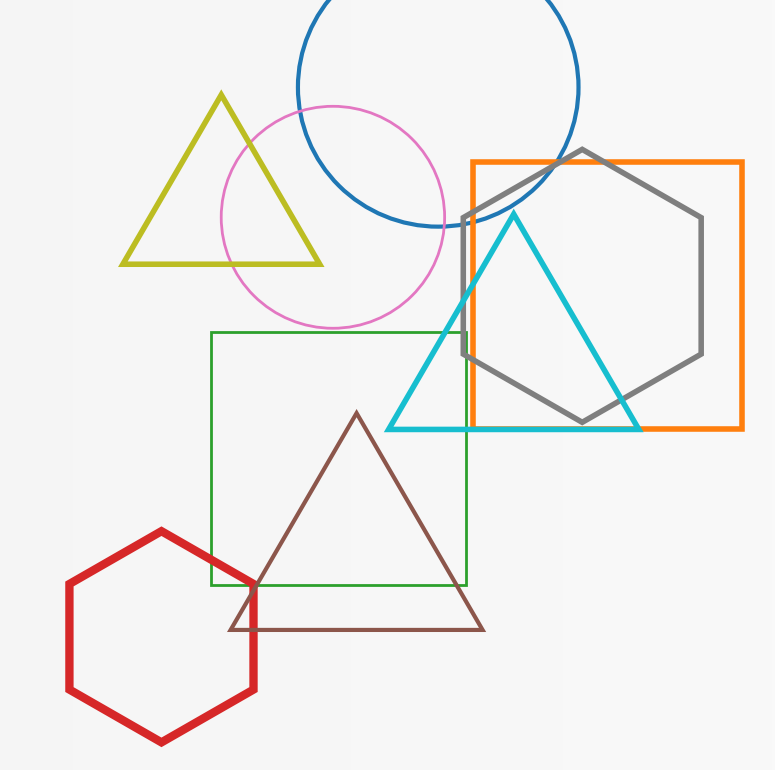[{"shape": "circle", "thickness": 1.5, "radius": 0.91, "center": [0.565, 0.887]}, {"shape": "square", "thickness": 2, "radius": 0.87, "center": [0.784, 0.616]}, {"shape": "square", "thickness": 1, "radius": 0.82, "center": [0.437, 0.405]}, {"shape": "hexagon", "thickness": 3, "radius": 0.69, "center": [0.208, 0.173]}, {"shape": "triangle", "thickness": 1.5, "radius": 0.94, "center": [0.46, 0.276]}, {"shape": "circle", "thickness": 1, "radius": 0.72, "center": [0.43, 0.718]}, {"shape": "hexagon", "thickness": 2, "radius": 0.89, "center": [0.751, 0.629]}, {"shape": "triangle", "thickness": 2, "radius": 0.73, "center": [0.286, 0.73]}, {"shape": "triangle", "thickness": 2, "radius": 0.93, "center": [0.663, 0.535]}]